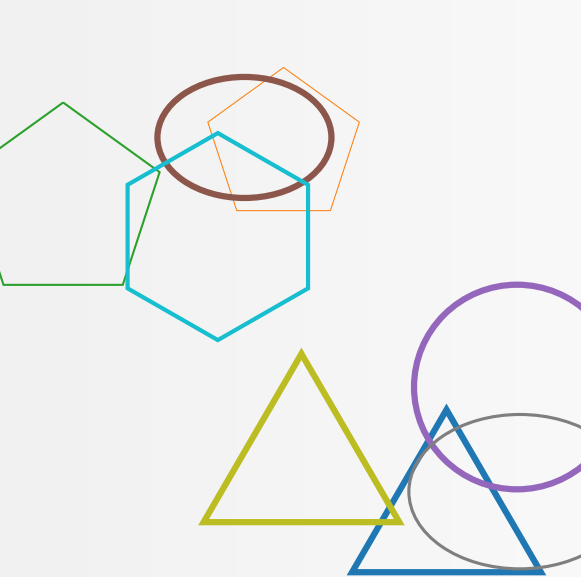[{"shape": "triangle", "thickness": 3, "radius": 0.94, "center": [0.768, 0.102]}, {"shape": "pentagon", "thickness": 0.5, "radius": 0.69, "center": [0.488, 0.745]}, {"shape": "pentagon", "thickness": 1, "radius": 0.87, "center": [0.109, 0.647]}, {"shape": "circle", "thickness": 3, "radius": 0.89, "center": [0.889, 0.329]}, {"shape": "oval", "thickness": 3, "radius": 0.75, "center": [0.421, 0.761]}, {"shape": "oval", "thickness": 1.5, "radius": 0.95, "center": [0.894, 0.148]}, {"shape": "triangle", "thickness": 3, "radius": 0.97, "center": [0.519, 0.192]}, {"shape": "hexagon", "thickness": 2, "radius": 0.9, "center": [0.375, 0.589]}]